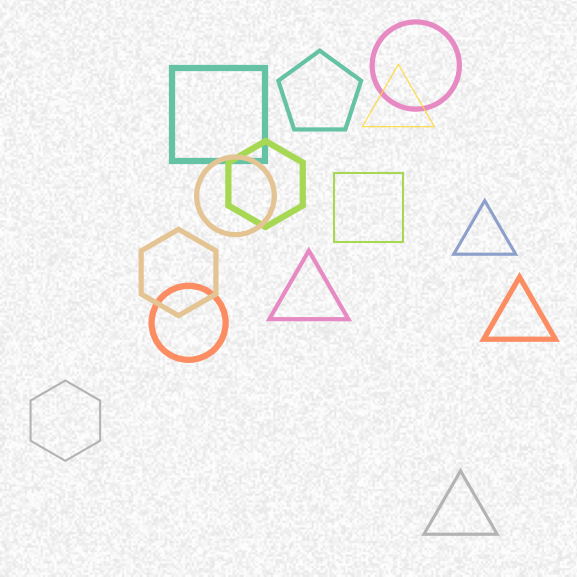[{"shape": "square", "thickness": 3, "radius": 0.4, "center": [0.378, 0.801]}, {"shape": "pentagon", "thickness": 2, "radius": 0.38, "center": [0.554, 0.836]}, {"shape": "circle", "thickness": 3, "radius": 0.32, "center": [0.327, 0.44]}, {"shape": "triangle", "thickness": 2.5, "radius": 0.36, "center": [0.9, 0.448]}, {"shape": "triangle", "thickness": 1.5, "radius": 0.31, "center": [0.839, 0.59]}, {"shape": "triangle", "thickness": 2, "radius": 0.4, "center": [0.535, 0.486]}, {"shape": "circle", "thickness": 2.5, "radius": 0.38, "center": [0.72, 0.886]}, {"shape": "square", "thickness": 1, "radius": 0.3, "center": [0.638, 0.639]}, {"shape": "hexagon", "thickness": 3, "radius": 0.37, "center": [0.46, 0.68]}, {"shape": "triangle", "thickness": 0.5, "radius": 0.36, "center": [0.69, 0.816]}, {"shape": "circle", "thickness": 2.5, "radius": 0.34, "center": [0.408, 0.66]}, {"shape": "hexagon", "thickness": 2.5, "radius": 0.37, "center": [0.309, 0.527]}, {"shape": "hexagon", "thickness": 1, "radius": 0.35, "center": [0.113, 0.271]}, {"shape": "triangle", "thickness": 1.5, "radius": 0.37, "center": [0.798, 0.111]}]